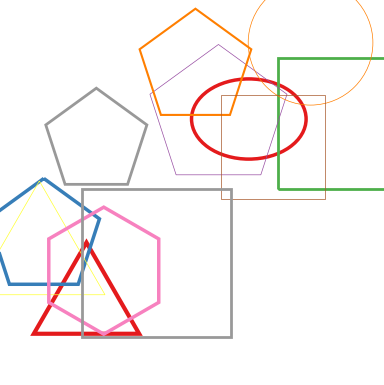[{"shape": "oval", "thickness": 2.5, "radius": 0.74, "center": [0.646, 0.691]}, {"shape": "triangle", "thickness": 3, "radius": 0.79, "center": [0.225, 0.212]}, {"shape": "pentagon", "thickness": 2.5, "radius": 0.76, "center": [0.114, 0.385]}, {"shape": "square", "thickness": 2, "radius": 0.85, "center": [0.892, 0.679]}, {"shape": "pentagon", "thickness": 0.5, "radius": 0.94, "center": [0.567, 0.697]}, {"shape": "pentagon", "thickness": 1.5, "radius": 0.76, "center": [0.508, 0.825]}, {"shape": "circle", "thickness": 0.5, "radius": 0.81, "center": [0.807, 0.889]}, {"shape": "triangle", "thickness": 0.5, "radius": 0.99, "center": [0.102, 0.333]}, {"shape": "square", "thickness": 0.5, "radius": 0.68, "center": [0.708, 0.619]}, {"shape": "hexagon", "thickness": 2.5, "radius": 0.82, "center": [0.27, 0.297]}, {"shape": "square", "thickness": 2, "radius": 0.97, "center": [0.407, 0.317]}, {"shape": "pentagon", "thickness": 2, "radius": 0.69, "center": [0.25, 0.633]}]